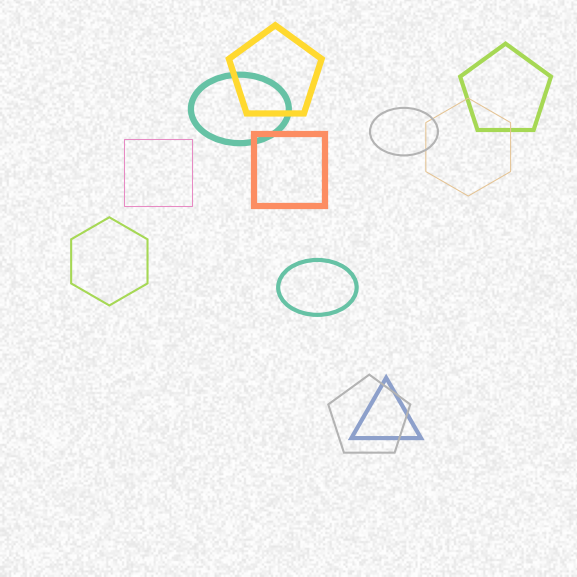[{"shape": "oval", "thickness": 3, "radius": 0.42, "center": [0.415, 0.811]}, {"shape": "oval", "thickness": 2, "radius": 0.34, "center": [0.55, 0.501]}, {"shape": "square", "thickness": 3, "radius": 0.31, "center": [0.501, 0.705]}, {"shape": "triangle", "thickness": 2, "radius": 0.35, "center": [0.669, 0.275]}, {"shape": "square", "thickness": 0.5, "radius": 0.29, "center": [0.273, 0.701]}, {"shape": "pentagon", "thickness": 2, "radius": 0.41, "center": [0.875, 0.841]}, {"shape": "hexagon", "thickness": 1, "radius": 0.38, "center": [0.189, 0.547]}, {"shape": "pentagon", "thickness": 3, "radius": 0.42, "center": [0.477, 0.871]}, {"shape": "hexagon", "thickness": 0.5, "radius": 0.42, "center": [0.811, 0.744]}, {"shape": "oval", "thickness": 1, "radius": 0.29, "center": [0.7, 0.771]}, {"shape": "pentagon", "thickness": 1, "radius": 0.37, "center": [0.639, 0.276]}]